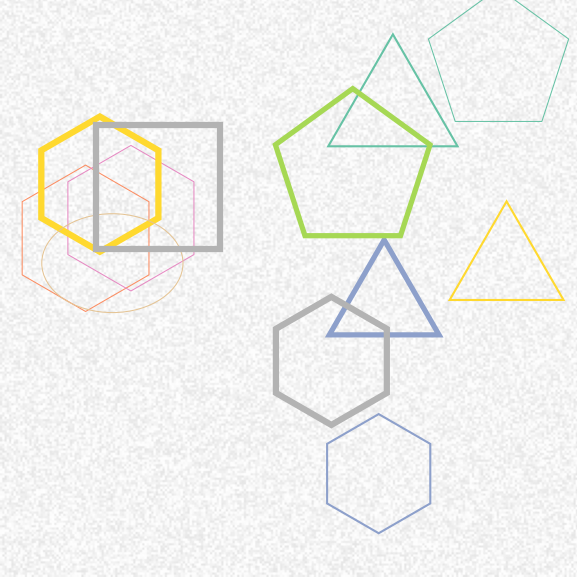[{"shape": "pentagon", "thickness": 0.5, "radius": 0.64, "center": [0.863, 0.892]}, {"shape": "triangle", "thickness": 1, "radius": 0.65, "center": [0.68, 0.81]}, {"shape": "hexagon", "thickness": 0.5, "radius": 0.63, "center": [0.148, 0.587]}, {"shape": "hexagon", "thickness": 1, "radius": 0.52, "center": [0.656, 0.179]}, {"shape": "triangle", "thickness": 2.5, "radius": 0.55, "center": [0.665, 0.474]}, {"shape": "hexagon", "thickness": 0.5, "radius": 0.63, "center": [0.227, 0.621]}, {"shape": "pentagon", "thickness": 2.5, "radius": 0.7, "center": [0.611, 0.705]}, {"shape": "hexagon", "thickness": 3, "radius": 0.59, "center": [0.173, 0.68]}, {"shape": "triangle", "thickness": 1, "radius": 0.57, "center": [0.877, 0.537]}, {"shape": "oval", "thickness": 0.5, "radius": 0.61, "center": [0.195, 0.543]}, {"shape": "square", "thickness": 3, "radius": 0.54, "center": [0.274, 0.675]}, {"shape": "hexagon", "thickness": 3, "radius": 0.55, "center": [0.574, 0.374]}]